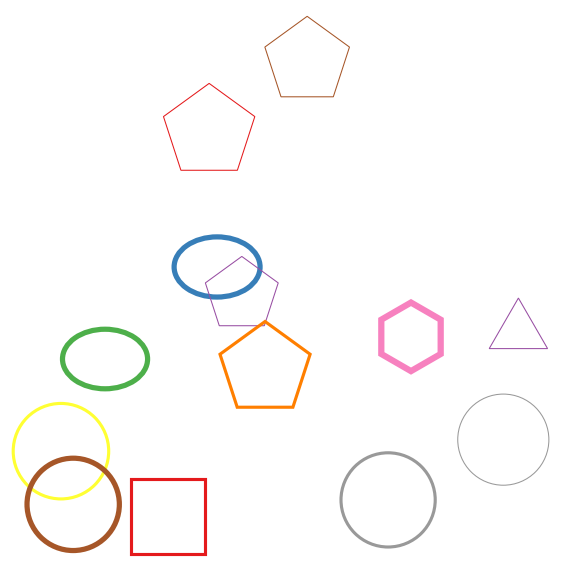[{"shape": "pentagon", "thickness": 0.5, "radius": 0.42, "center": [0.362, 0.772]}, {"shape": "square", "thickness": 1.5, "radius": 0.32, "center": [0.291, 0.105]}, {"shape": "oval", "thickness": 2.5, "radius": 0.37, "center": [0.376, 0.537]}, {"shape": "oval", "thickness": 2.5, "radius": 0.37, "center": [0.182, 0.377]}, {"shape": "triangle", "thickness": 0.5, "radius": 0.29, "center": [0.898, 0.425]}, {"shape": "pentagon", "thickness": 0.5, "radius": 0.33, "center": [0.419, 0.489]}, {"shape": "pentagon", "thickness": 1.5, "radius": 0.41, "center": [0.459, 0.36]}, {"shape": "circle", "thickness": 1.5, "radius": 0.41, "center": [0.106, 0.218]}, {"shape": "pentagon", "thickness": 0.5, "radius": 0.39, "center": [0.532, 0.894]}, {"shape": "circle", "thickness": 2.5, "radius": 0.4, "center": [0.127, 0.126]}, {"shape": "hexagon", "thickness": 3, "radius": 0.3, "center": [0.712, 0.416]}, {"shape": "circle", "thickness": 1.5, "radius": 0.41, "center": [0.672, 0.134]}, {"shape": "circle", "thickness": 0.5, "radius": 0.39, "center": [0.872, 0.238]}]